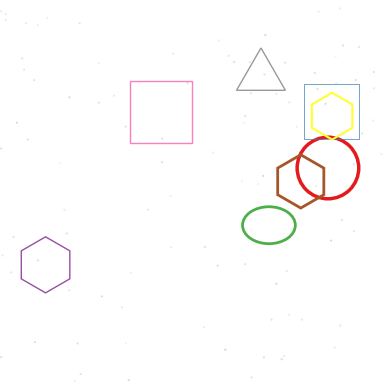[{"shape": "circle", "thickness": 2.5, "radius": 0.4, "center": [0.852, 0.564]}, {"shape": "square", "thickness": 0.5, "radius": 0.36, "center": [0.862, 0.71]}, {"shape": "oval", "thickness": 2, "radius": 0.34, "center": [0.699, 0.415]}, {"shape": "hexagon", "thickness": 1, "radius": 0.36, "center": [0.118, 0.312]}, {"shape": "hexagon", "thickness": 1.5, "radius": 0.3, "center": [0.863, 0.698]}, {"shape": "hexagon", "thickness": 2, "radius": 0.35, "center": [0.781, 0.529]}, {"shape": "square", "thickness": 1, "radius": 0.41, "center": [0.418, 0.709]}, {"shape": "triangle", "thickness": 1, "radius": 0.37, "center": [0.678, 0.802]}]